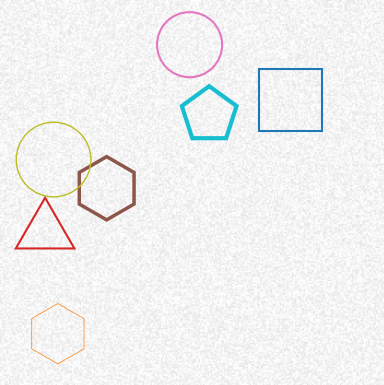[{"shape": "square", "thickness": 1.5, "radius": 0.41, "center": [0.755, 0.741]}, {"shape": "hexagon", "thickness": 0.5, "radius": 0.39, "center": [0.15, 0.133]}, {"shape": "triangle", "thickness": 1.5, "radius": 0.44, "center": [0.117, 0.399]}, {"shape": "hexagon", "thickness": 2.5, "radius": 0.41, "center": [0.277, 0.511]}, {"shape": "circle", "thickness": 1.5, "radius": 0.42, "center": [0.492, 0.884]}, {"shape": "circle", "thickness": 1, "radius": 0.48, "center": [0.139, 0.586]}, {"shape": "pentagon", "thickness": 3, "radius": 0.37, "center": [0.543, 0.701]}]